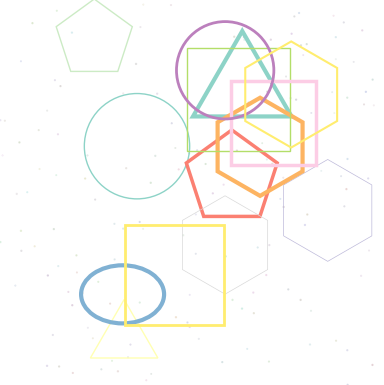[{"shape": "circle", "thickness": 1, "radius": 0.68, "center": [0.356, 0.62]}, {"shape": "triangle", "thickness": 3, "radius": 0.74, "center": [0.629, 0.771]}, {"shape": "triangle", "thickness": 1, "radius": 0.51, "center": [0.322, 0.121]}, {"shape": "hexagon", "thickness": 0.5, "radius": 0.66, "center": [0.851, 0.453]}, {"shape": "pentagon", "thickness": 2.5, "radius": 0.62, "center": [0.602, 0.538]}, {"shape": "oval", "thickness": 3, "radius": 0.54, "center": [0.318, 0.235]}, {"shape": "hexagon", "thickness": 3, "radius": 0.64, "center": [0.676, 0.619]}, {"shape": "square", "thickness": 1, "radius": 0.67, "center": [0.619, 0.742]}, {"shape": "square", "thickness": 2.5, "radius": 0.55, "center": [0.711, 0.68]}, {"shape": "hexagon", "thickness": 0.5, "radius": 0.64, "center": [0.585, 0.364]}, {"shape": "circle", "thickness": 2, "radius": 0.63, "center": [0.585, 0.817]}, {"shape": "pentagon", "thickness": 1, "radius": 0.52, "center": [0.245, 0.899]}, {"shape": "hexagon", "thickness": 1.5, "radius": 0.69, "center": [0.756, 0.755]}, {"shape": "square", "thickness": 2, "radius": 0.65, "center": [0.454, 0.286]}]